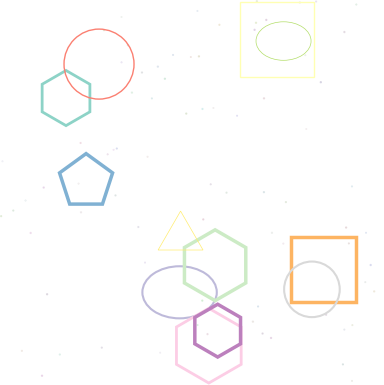[{"shape": "hexagon", "thickness": 2, "radius": 0.36, "center": [0.171, 0.745]}, {"shape": "square", "thickness": 1, "radius": 0.49, "center": [0.72, 0.898]}, {"shape": "oval", "thickness": 1.5, "radius": 0.48, "center": [0.466, 0.241]}, {"shape": "circle", "thickness": 1, "radius": 0.45, "center": [0.257, 0.834]}, {"shape": "pentagon", "thickness": 2.5, "radius": 0.36, "center": [0.224, 0.529]}, {"shape": "square", "thickness": 2.5, "radius": 0.42, "center": [0.84, 0.299]}, {"shape": "oval", "thickness": 0.5, "radius": 0.36, "center": [0.736, 0.893]}, {"shape": "hexagon", "thickness": 2, "radius": 0.49, "center": [0.542, 0.102]}, {"shape": "circle", "thickness": 1.5, "radius": 0.36, "center": [0.81, 0.248]}, {"shape": "hexagon", "thickness": 2.5, "radius": 0.34, "center": [0.565, 0.141]}, {"shape": "hexagon", "thickness": 2.5, "radius": 0.46, "center": [0.559, 0.311]}, {"shape": "triangle", "thickness": 0.5, "radius": 0.34, "center": [0.469, 0.384]}]